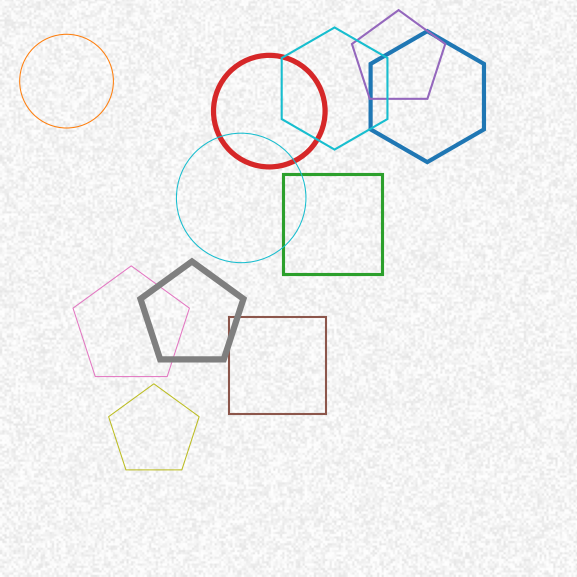[{"shape": "hexagon", "thickness": 2, "radius": 0.57, "center": [0.74, 0.832]}, {"shape": "circle", "thickness": 0.5, "radius": 0.41, "center": [0.115, 0.859]}, {"shape": "square", "thickness": 1.5, "radius": 0.43, "center": [0.576, 0.611]}, {"shape": "circle", "thickness": 2.5, "radius": 0.48, "center": [0.466, 0.807]}, {"shape": "pentagon", "thickness": 1, "radius": 0.42, "center": [0.69, 0.897]}, {"shape": "square", "thickness": 1, "radius": 0.42, "center": [0.48, 0.367]}, {"shape": "pentagon", "thickness": 0.5, "radius": 0.53, "center": [0.227, 0.433]}, {"shape": "pentagon", "thickness": 3, "radius": 0.47, "center": [0.332, 0.453]}, {"shape": "pentagon", "thickness": 0.5, "radius": 0.41, "center": [0.266, 0.252]}, {"shape": "circle", "thickness": 0.5, "radius": 0.56, "center": [0.418, 0.656]}, {"shape": "hexagon", "thickness": 1, "radius": 0.53, "center": [0.579, 0.846]}]